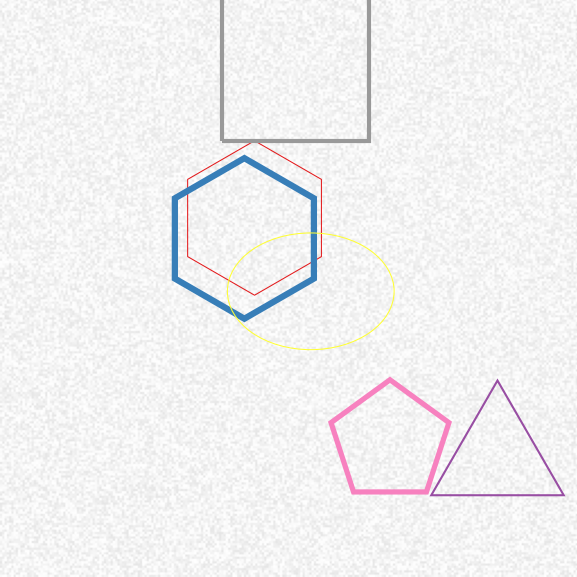[{"shape": "hexagon", "thickness": 0.5, "radius": 0.67, "center": [0.441, 0.622]}, {"shape": "hexagon", "thickness": 3, "radius": 0.69, "center": [0.423, 0.586]}, {"shape": "triangle", "thickness": 1, "radius": 0.66, "center": [0.861, 0.208]}, {"shape": "oval", "thickness": 0.5, "radius": 0.72, "center": [0.538, 0.495]}, {"shape": "pentagon", "thickness": 2.5, "radius": 0.54, "center": [0.675, 0.234]}, {"shape": "square", "thickness": 2, "radius": 0.63, "center": [0.511, 0.883]}]